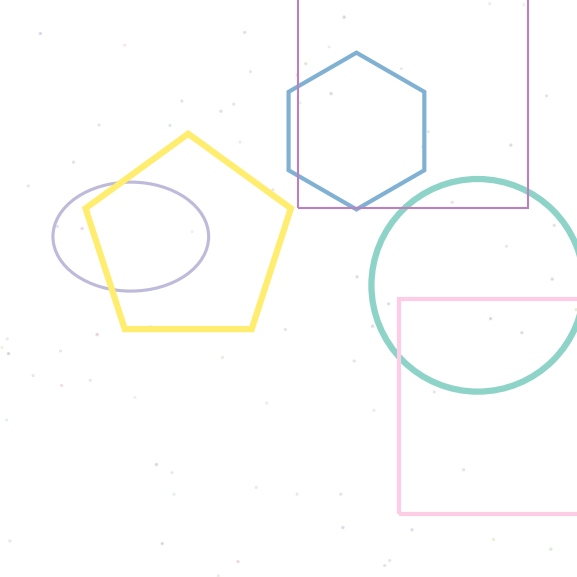[{"shape": "circle", "thickness": 3, "radius": 0.92, "center": [0.827, 0.505]}, {"shape": "oval", "thickness": 1.5, "radius": 0.67, "center": [0.226, 0.589]}, {"shape": "hexagon", "thickness": 2, "radius": 0.68, "center": [0.617, 0.772]}, {"shape": "square", "thickness": 2, "radius": 0.93, "center": [0.877, 0.295]}, {"shape": "square", "thickness": 1, "radius": 1.0, "center": [0.715, 0.839]}, {"shape": "pentagon", "thickness": 3, "radius": 0.93, "center": [0.326, 0.581]}]